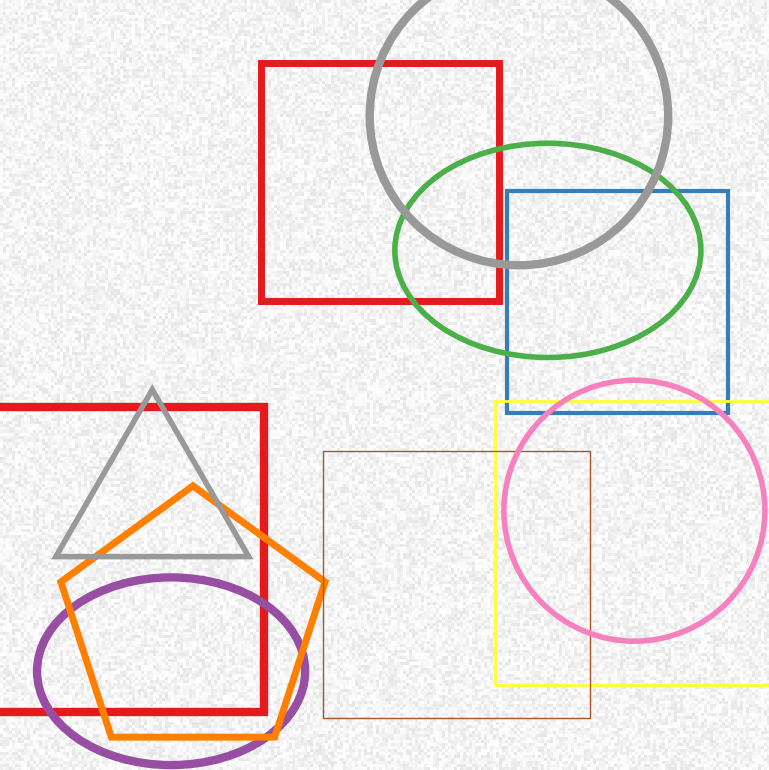[{"shape": "square", "thickness": 3, "radius": 0.99, "center": [0.144, 0.273]}, {"shape": "square", "thickness": 2.5, "radius": 0.77, "center": [0.493, 0.764]}, {"shape": "square", "thickness": 1.5, "radius": 0.72, "center": [0.802, 0.608]}, {"shape": "oval", "thickness": 2, "radius": 0.99, "center": [0.711, 0.675]}, {"shape": "oval", "thickness": 3, "radius": 0.87, "center": [0.222, 0.128]}, {"shape": "pentagon", "thickness": 2.5, "radius": 0.9, "center": [0.251, 0.189]}, {"shape": "square", "thickness": 1, "radius": 0.92, "center": [0.827, 0.294]}, {"shape": "square", "thickness": 0.5, "radius": 0.87, "center": [0.593, 0.241]}, {"shape": "circle", "thickness": 2, "radius": 0.85, "center": [0.824, 0.337]}, {"shape": "triangle", "thickness": 2, "radius": 0.72, "center": [0.198, 0.349]}, {"shape": "circle", "thickness": 3, "radius": 0.97, "center": [0.674, 0.849]}]